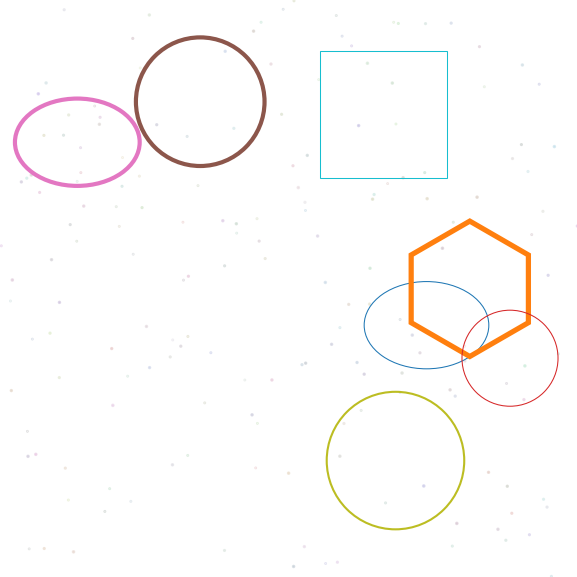[{"shape": "oval", "thickness": 0.5, "radius": 0.54, "center": [0.739, 0.436]}, {"shape": "hexagon", "thickness": 2.5, "radius": 0.59, "center": [0.813, 0.499]}, {"shape": "circle", "thickness": 0.5, "radius": 0.42, "center": [0.883, 0.379]}, {"shape": "circle", "thickness": 2, "radius": 0.56, "center": [0.347, 0.823]}, {"shape": "oval", "thickness": 2, "radius": 0.54, "center": [0.134, 0.753]}, {"shape": "circle", "thickness": 1, "radius": 0.6, "center": [0.685, 0.202]}, {"shape": "square", "thickness": 0.5, "radius": 0.55, "center": [0.664, 0.8]}]